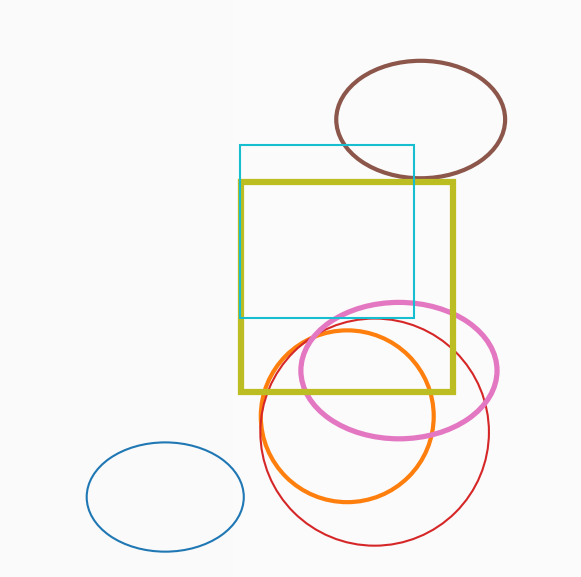[{"shape": "oval", "thickness": 1, "radius": 0.68, "center": [0.284, 0.138]}, {"shape": "circle", "thickness": 2, "radius": 0.74, "center": [0.597, 0.278]}, {"shape": "circle", "thickness": 1, "radius": 0.98, "center": [0.645, 0.251]}, {"shape": "oval", "thickness": 2, "radius": 0.73, "center": [0.724, 0.792]}, {"shape": "oval", "thickness": 2.5, "radius": 0.84, "center": [0.686, 0.357]}, {"shape": "square", "thickness": 3, "radius": 0.91, "center": [0.597, 0.502]}, {"shape": "square", "thickness": 1, "radius": 0.75, "center": [0.562, 0.598]}]